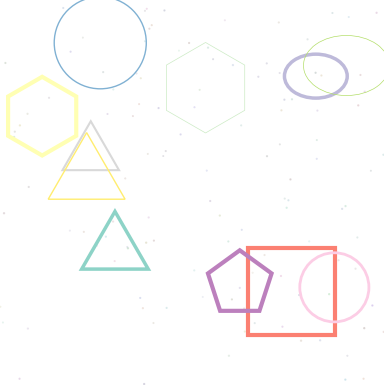[{"shape": "triangle", "thickness": 2.5, "radius": 0.5, "center": [0.299, 0.351]}, {"shape": "hexagon", "thickness": 3, "radius": 0.51, "center": [0.11, 0.698]}, {"shape": "oval", "thickness": 2.5, "radius": 0.41, "center": [0.82, 0.802]}, {"shape": "square", "thickness": 3, "radius": 0.57, "center": [0.758, 0.242]}, {"shape": "circle", "thickness": 1, "radius": 0.6, "center": [0.26, 0.889]}, {"shape": "oval", "thickness": 0.5, "radius": 0.56, "center": [0.9, 0.83]}, {"shape": "circle", "thickness": 2, "radius": 0.45, "center": [0.868, 0.254]}, {"shape": "triangle", "thickness": 1.5, "radius": 0.42, "center": [0.236, 0.6]}, {"shape": "pentagon", "thickness": 3, "radius": 0.43, "center": [0.623, 0.263]}, {"shape": "hexagon", "thickness": 0.5, "radius": 0.59, "center": [0.534, 0.772]}, {"shape": "triangle", "thickness": 1, "radius": 0.58, "center": [0.225, 0.54]}]